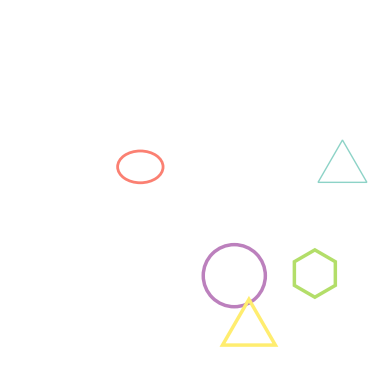[{"shape": "triangle", "thickness": 1, "radius": 0.37, "center": [0.89, 0.563]}, {"shape": "oval", "thickness": 2, "radius": 0.3, "center": [0.365, 0.567]}, {"shape": "hexagon", "thickness": 2.5, "radius": 0.31, "center": [0.818, 0.289]}, {"shape": "circle", "thickness": 2.5, "radius": 0.4, "center": [0.609, 0.284]}, {"shape": "triangle", "thickness": 2.5, "radius": 0.4, "center": [0.647, 0.143]}]